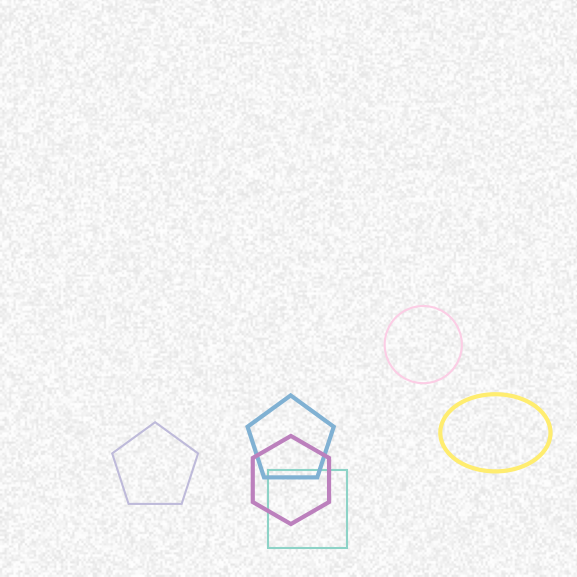[{"shape": "square", "thickness": 1, "radius": 0.34, "center": [0.532, 0.118]}, {"shape": "pentagon", "thickness": 1, "radius": 0.39, "center": [0.269, 0.19]}, {"shape": "pentagon", "thickness": 2, "radius": 0.39, "center": [0.503, 0.236]}, {"shape": "circle", "thickness": 1, "radius": 0.33, "center": [0.733, 0.402]}, {"shape": "hexagon", "thickness": 2, "radius": 0.38, "center": [0.504, 0.168]}, {"shape": "oval", "thickness": 2, "radius": 0.48, "center": [0.858, 0.25]}]